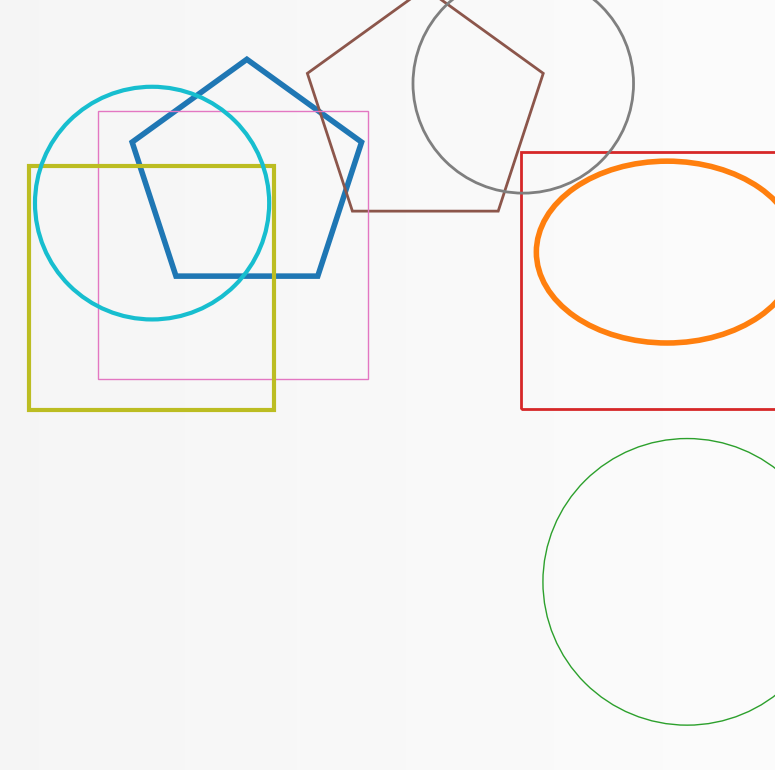[{"shape": "pentagon", "thickness": 2, "radius": 0.78, "center": [0.319, 0.767]}, {"shape": "oval", "thickness": 2, "radius": 0.84, "center": [0.861, 0.673]}, {"shape": "circle", "thickness": 0.5, "radius": 0.93, "center": [0.887, 0.244]}, {"shape": "square", "thickness": 1, "radius": 0.83, "center": [0.838, 0.636]}, {"shape": "pentagon", "thickness": 1, "radius": 0.8, "center": [0.549, 0.855]}, {"shape": "square", "thickness": 0.5, "radius": 0.87, "center": [0.3, 0.682]}, {"shape": "circle", "thickness": 1, "radius": 0.71, "center": [0.675, 0.891]}, {"shape": "square", "thickness": 1.5, "radius": 0.79, "center": [0.195, 0.626]}, {"shape": "circle", "thickness": 1.5, "radius": 0.76, "center": [0.196, 0.736]}]